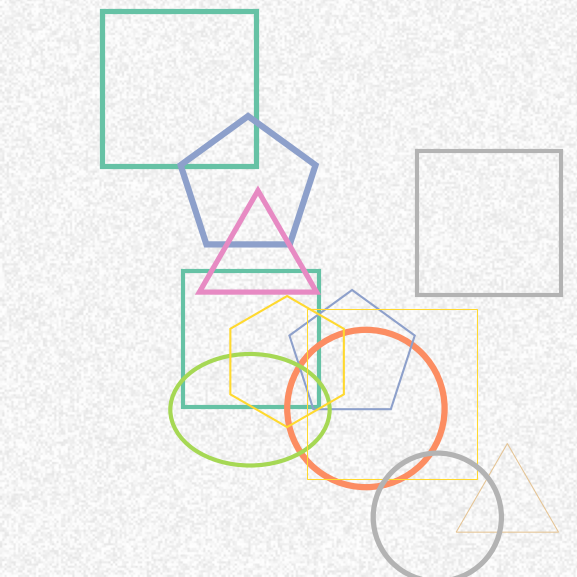[{"shape": "square", "thickness": 2, "radius": 0.59, "center": [0.435, 0.413]}, {"shape": "square", "thickness": 2.5, "radius": 0.67, "center": [0.31, 0.846]}, {"shape": "circle", "thickness": 3, "radius": 0.68, "center": [0.634, 0.292]}, {"shape": "pentagon", "thickness": 3, "radius": 0.61, "center": [0.43, 0.675]}, {"shape": "pentagon", "thickness": 1, "radius": 0.57, "center": [0.61, 0.383]}, {"shape": "triangle", "thickness": 2.5, "radius": 0.59, "center": [0.447, 0.552]}, {"shape": "oval", "thickness": 2, "radius": 0.69, "center": [0.433, 0.29]}, {"shape": "square", "thickness": 0.5, "radius": 0.74, "center": [0.678, 0.317]}, {"shape": "hexagon", "thickness": 1, "radius": 0.57, "center": [0.497, 0.373]}, {"shape": "triangle", "thickness": 0.5, "radius": 0.51, "center": [0.879, 0.129]}, {"shape": "circle", "thickness": 2.5, "radius": 0.55, "center": [0.757, 0.104]}, {"shape": "square", "thickness": 2, "radius": 0.62, "center": [0.847, 0.613]}]